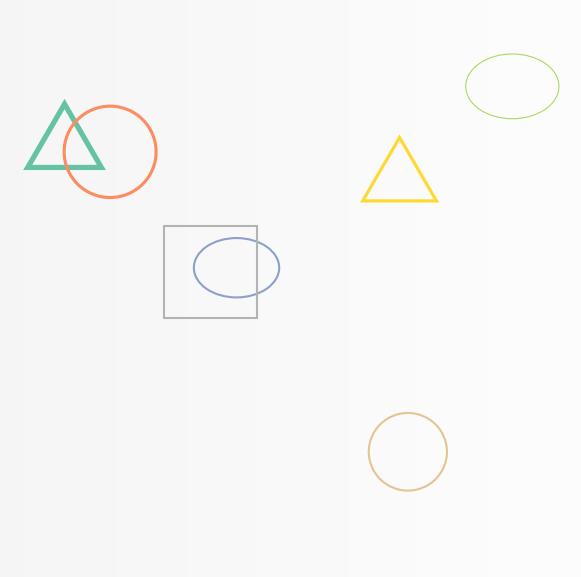[{"shape": "triangle", "thickness": 2.5, "radius": 0.37, "center": [0.111, 0.746]}, {"shape": "circle", "thickness": 1.5, "radius": 0.4, "center": [0.189, 0.736]}, {"shape": "oval", "thickness": 1, "radius": 0.37, "center": [0.407, 0.536]}, {"shape": "oval", "thickness": 0.5, "radius": 0.4, "center": [0.881, 0.85]}, {"shape": "triangle", "thickness": 1.5, "radius": 0.37, "center": [0.687, 0.688]}, {"shape": "circle", "thickness": 1, "radius": 0.34, "center": [0.702, 0.217]}, {"shape": "square", "thickness": 1, "radius": 0.4, "center": [0.362, 0.528]}]